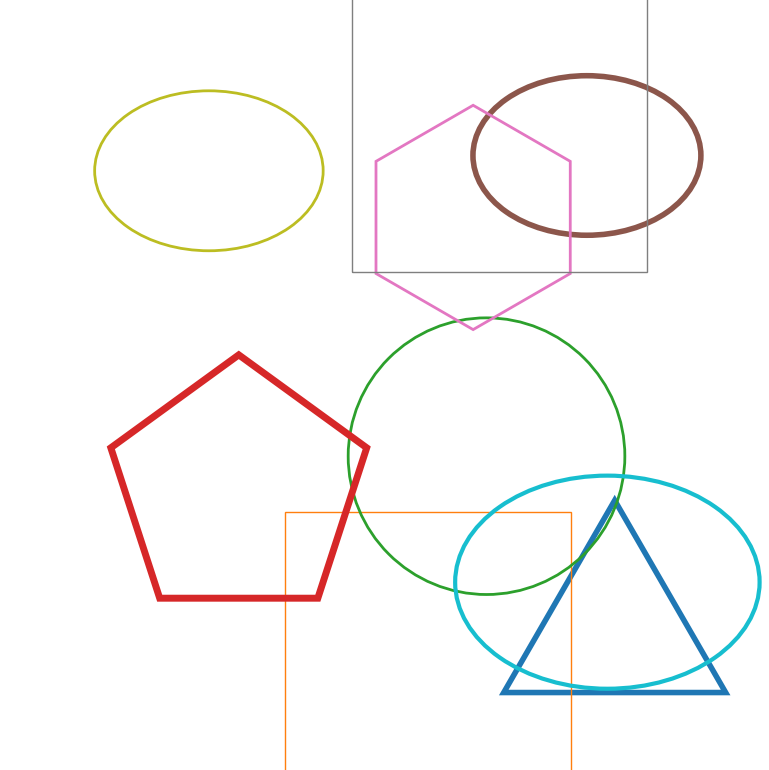[{"shape": "triangle", "thickness": 2, "radius": 0.83, "center": [0.798, 0.184]}, {"shape": "square", "thickness": 0.5, "radius": 0.93, "center": [0.555, 0.149]}, {"shape": "circle", "thickness": 1, "radius": 0.9, "center": [0.632, 0.408]}, {"shape": "pentagon", "thickness": 2.5, "radius": 0.87, "center": [0.31, 0.364]}, {"shape": "oval", "thickness": 2, "radius": 0.74, "center": [0.762, 0.798]}, {"shape": "hexagon", "thickness": 1, "radius": 0.73, "center": [0.614, 0.718]}, {"shape": "square", "thickness": 0.5, "radius": 0.96, "center": [0.649, 0.838]}, {"shape": "oval", "thickness": 1, "radius": 0.74, "center": [0.271, 0.778]}, {"shape": "oval", "thickness": 1.5, "radius": 0.99, "center": [0.789, 0.244]}]